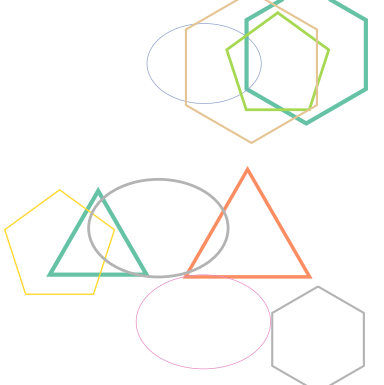[{"shape": "triangle", "thickness": 3, "radius": 0.73, "center": [0.255, 0.359]}, {"shape": "hexagon", "thickness": 3, "radius": 0.89, "center": [0.795, 0.858]}, {"shape": "triangle", "thickness": 2.5, "radius": 0.93, "center": [0.643, 0.374]}, {"shape": "oval", "thickness": 0.5, "radius": 0.74, "center": [0.53, 0.835]}, {"shape": "oval", "thickness": 0.5, "radius": 0.87, "center": [0.528, 0.164]}, {"shape": "pentagon", "thickness": 2, "radius": 0.7, "center": [0.721, 0.828]}, {"shape": "pentagon", "thickness": 1, "radius": 0.75, "center": [0.155, 0.357]}, {"shape": "hexagon", "thickness": 1.5, "radius": 0.98, "center": [0.653, 0.825]}, {"shape": "oval", "thickness": 2, "radius": 0.91, "center": [0.411, 0.407]}, {"shape": "hexagon", "thickness": 1.5, "radius": 0.69, "center": [0.826, 0.118]}]